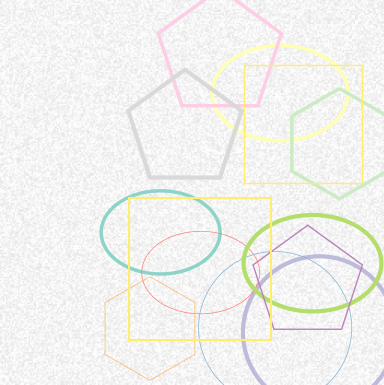[{"shape": "oval", "thickness": 2.5, "radius": 0.77, "center": [0.417, 0.396]}, {"shape": "oval", "thickness": 2.5, "radius": 0.88, "center": [0.727, 0.758]}, {"shape": "circle", "thickness": 3, "radius": 0.99, "center": [0.829, 0.137]}, {"shape": "oval", "thickness": 0.5, "radius": 0.77, "center": [0.521, 0.292]}, {"shape": "circle", "thickness": 0.5, "radius": 0.99, "center": [0.715, 0.148]}, {"shape": "hexagon", "thickness": 0.5, "radius": 0.67, "center": [0.39, 0.147]}, {"shape": "oval", "thickness": 3, "radius": 0.9, "center": [0.812, 0.316]}, {"shape": "pentagon", "thickness": 2.5, "radius": 0.84, "center": [0.571, 0.861]}, {"shape": "pentagon", "thickness": 3, "radius": 0.77, "center": [0.48, 0.664]}, {"shape": "pentagon", "thickness": 1, "radius": 0.75, "center": [0.799, 0.266]}, {"shape": "hexagon", "thickness": 2.5, "radius": 0.72, "center": [0.882, 0.627]}, {"shape": "square", "thickness": 1.5, "radius": 0.92, "center": [0.52, 0.3]}, {"shape": "square", "thickness": 1, "radius": 0.77, "center": [0.787, 0.677]}]